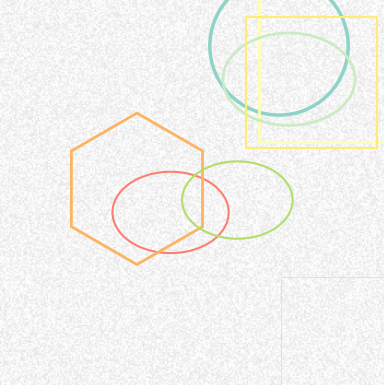[{"shape": "circle", "thickness": 2.5, "radius": 0.9, "center": [0.725, 0.881]}, {"shape": "square", "thickness": 2, "radius": 1.0, "center": [0.873, 0.83]}, {"shape": "oval", "thickness": 1.5, "radius": 0.75, "center": [0.443, 0.448]}, {"shape": "hexagon", "thickness": 2, "radius": 0.98, "center": [0.356, 0.51]}, {"shape": "oval", "thickness": 1.5, "radius": 0.72, "center": [0.617, 0.48]}, {"shape": "square", "thickness": 0.5, "radius": 0.85, "center": [0.9, 0.111]}, {"shape": "oval", "thickness": 2, "radius": 0.86, "center": [0.751, 0.794]}, {"shape": "square", "thickness": 1.5, "radius": 0.85, "center": [0.81, 0.786]}]